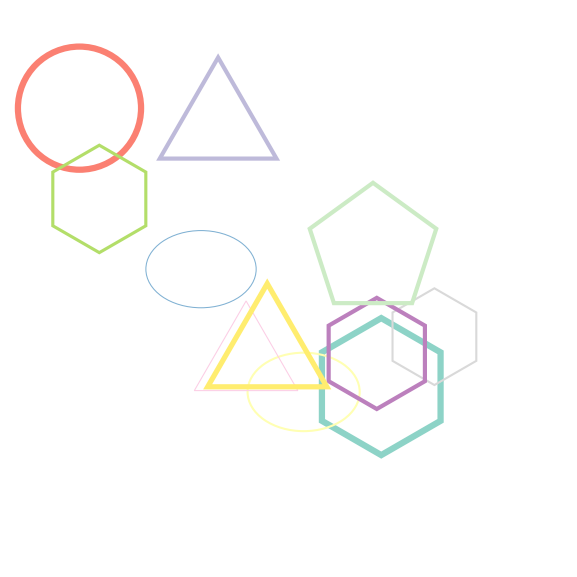[{"shape": "hexagon", "thickness": 3, "radius": 0.59, "center": [0.66, 0.33]}, {"shape": "oval", "thickness": 1, "radius": 0.49, "center": [0.526, 0.32]}, {"shape": "triangle", "thickness": 2, "radius": 0.58, "center": [0.378, 0.783]}, {"shape": "circle", "thickness": 3, "radius": 0.53, "center": [0.138, 0.812]}, {"shape": "oval", "thickness": 0.5, "radius": 0.48, "center": [0.348, 0.533]}, {"shape": "hexagon", "thickness": 1.5, "radius": 0.46, "center": [0.172, 0.655]}, {"shape": "triangle", "thickness": 0.5, "radius": 0.52, "center": [0.426, 0.375]}, {"shape": "hexagon", "thickness": 1, "radius": 0.42, "center": [0.752, 0.416]}, {"shape": "hexagon", "thickness": 2, "radius": 0.48, "center": [0.652, 0.387]}, {"shape": "pentagon", "thickness": 2, "radius": 0.58, "center": [0.646, 0.567]}, {"shape": "triangle", "thickness": 2.5, "radius": 0.6, "center": [0.463, 0.389]}]